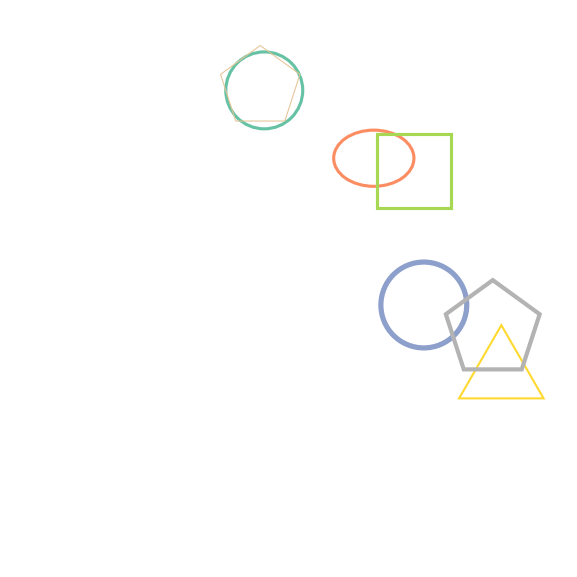[{"shape": "circle", "thickness": 1.5, "radius": 0.33, "center": [0.458, 0.843]}, {"shape": "oval", "thickness": 1.5, "radius": 0.35, "center": [0.647, 0.725]}, {"shape": "circle", "thickness": 2.5, "radius": 0.37, "center": [0.734, 0.471]}, {"shape": "square", "thickness": 1.5, "radius": 0.32, "center": [0.717, 0.703]}, {"shape": "triangle", "thickness": 1, "radius": 0.42, "center": [0.868, 0.352]}, {"shape": "pentagon", "thickness": 0.5, "radius": 0.36, "center": [0.451, 0.848]}, {"shape": "pentagon", "thickness": 2, "radius": 0.43, "center": [0.853, 0.429]}]